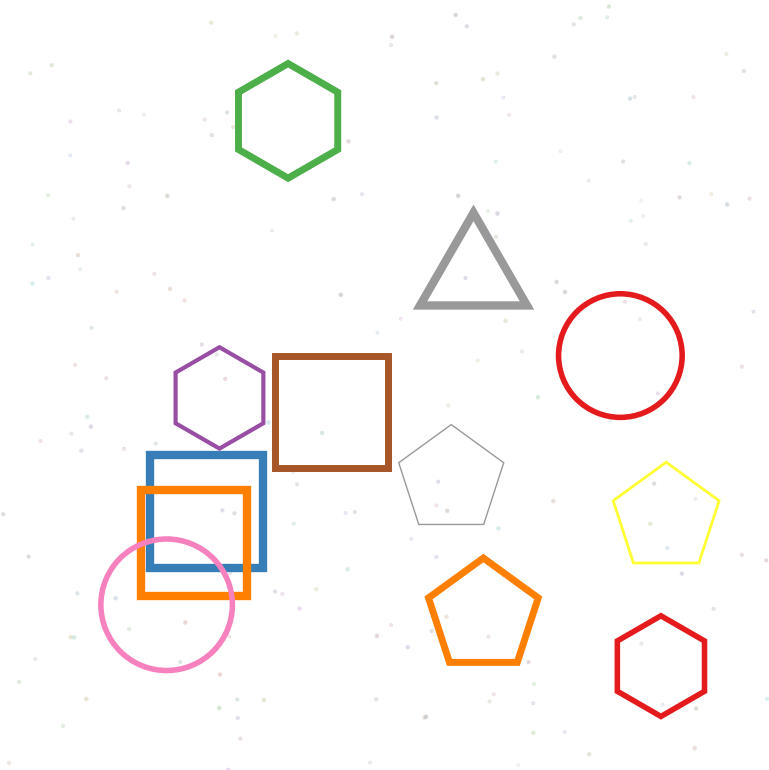[{"shape": "circle", "thickness": 2, "radius": 0.4, "center": [0.806, 0.538]}, {"shape": "hexagon", "thickness": 2, "radius": 0.33, "center": [0.858, 0.135]}, {"shape": "square", "thickness": 3, "radius": 0.37, "center": [0.269, 0.336]}, {"shape": "hexagon", "thickness": 2.5, "radius": 0.37, "center": [0.374, 0.843]}, {"shape": "hexagon", "thickness": 1.5, "radius": 0.33, "center": [0.285, 0.483]}, {"shape": "pentagon", "thickness": 2.5, "radius": 0.37, "center": [0.628, 0.2]}, {"shape": "square", "thickness": 3, "radius": 0.35, "center": [0.252, 0.295]}, {"shape": "pentagon", "thickness": 1, "radius": 0.36, "center": [0.865, 0.327]}, {"shape": "square", "thickness": 2.5, "radius": 0.37, "center": [0.431, 0.465]}, {"shape": "circle", "thickness": 2, "radius": 0.43, "center": [0.216, 0.215]}, {"shape": "triangle", "thickness": 3, "radius": 0.4, "center": [0.615, 0.643]}, {"shape": "pentagon", "thickness": 0.5, "radius": 0.36, "center": [0.586, 0.377]}]